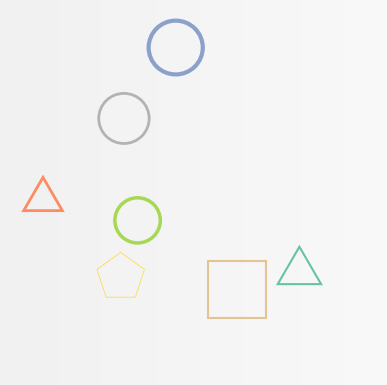[{"shape": "triangle", "thickness": 1.5, "radius": 0.32, "center": [0.773, 0.294]}, {"shape": "triangle", "thickness": 2, "radius": 0.29, "center": [0.111, 0.482]}, {"shape": "circle", "thickness": 3, "radius": 0.35, "center": [0.453, 0.877]}, {"shape": "circle", "thickness": 2.5, "radius": 0.29, "center": [0.355, 0.428]}, {"shape": "pentagon", "thickness": 0.5, "radius": 0.32, "center": [0.311, 0.28]}, {"shape": "square", "thickness": 1.5, "radius": 0.37, "center": [0.611, 0.248]}, {"shape": "circle", "thickness": 2, "radius": 0.33, "center": [0.32, 0.692]}]